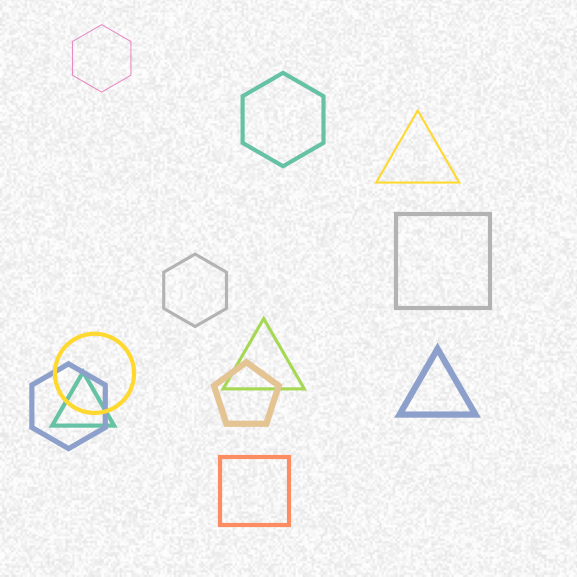[{"shape": "hexagon", "thickness": 2, "radius": 0.4, "center": [0.49, 0.792]}, {"shape": "triangle", "thickness": 2, "radius": 0.31, "center": [0.144, 0.293]}, {"shape": "square", "thickness": 2, "radius": 0.3, "center": [0.44, 0.149]}, {"shape": "triangle", "thickness": 3, "radius": 0.38, "center": [0.758, 0.319]}, {"shape": "hexagon", "thickness": 2.5, "radius": 0.37, "center": [0.119, 0.296]}, {"shape": "hexagon", "thickness": 0.5, "radius": 0.29, "center": [0.176, 0.898]}, {"shape": "triangle", "thickness": 1.5, "radius": 0.41, "center": [0.457, 0.366]}, {"shape": "circle", "thickness": 2, "radius": 0.34, "center": [0.164, 0.353]}, {"shape": "triangle", "thickness": 1, "radius": 0.42, "center": [0.723, 0.725]}, {"shape": "pentagon", "thickness": 3, "radius": 0.29, "center": [0.427, 0.313]}, {"shape": "square", "thickness": 2, "radius": 0.4, "center": [0.767, 0.547]}, {"shape": "hexagon", "thickness": 1.5, "radius": 0.31, "center": [0.338, 0.496]}]